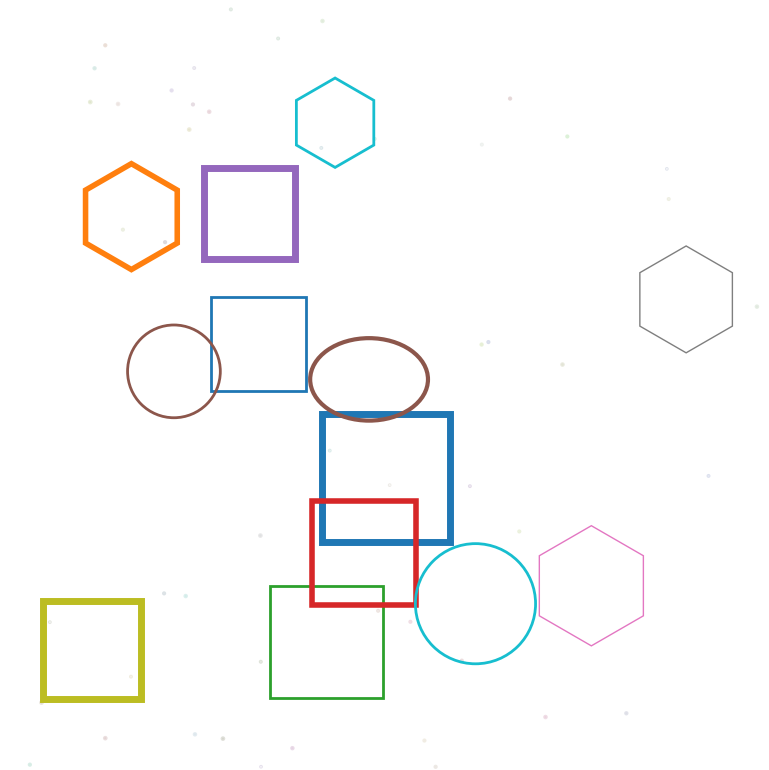[{"shape": "square", "thickness": 2.5, "radius": 0.42, "center": [0.501, 0.379]}, {"shape": "square", "thickness": 1, "radius": 0.31, "center": [0.336, 0.553]}, {"shape": "hexagon", "thickness": 2, "radius": 0.34, "center": [0.171, 0.719]}, {"shape": "square", "thickness": 1, "radius": 0.37, "center": [0.424, 0.166]}, {"shape": "square", "thickness": 2, "radius": 0.34, "center": [0.472, 0.282]}, {"shape": "square", "thickness": 2.5, "radius": 0.29, "center": [0.324, 0.723]}, {"shape": "oval", "thickness": 1.5, "radius": 0.38, "center": [0.479, 0.507]}, {"shape": "circle", "thickness": 1, "radius": 0.3, "center": [0.226, 0.518]}, {"shape": "hexagon", "thickness": 0.5, "radius": 0.39, "center": [0.768, 0.239]}, {"shape": "hexagon", "thickness": 0.5, "radius": 0.35, "center": [0.891, 0.611]}, {"shape": "square", "thickness": 2.5, "radius": 0.32, "center": [0.119, 0.156]}, {"shape": "circle", "thickness": 1, "radius": 0.39, "center": [0.618, 0.216]}, {"shape": "hexagon", "thickness": 1, "radius": 0.29, "center": [0.435, 0.841]}]